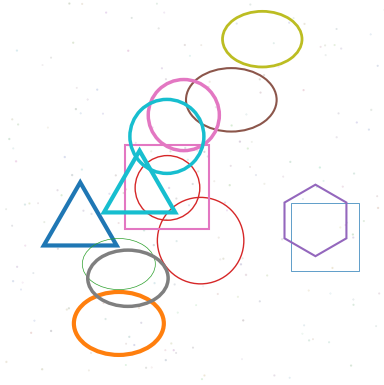[{"shape": "square", "thickness": 0.5, "radius": 0.44, "center": [0.843, 0.384]}, {"shape": "triangle", "thickness": 3, "radius": 0.55, "center": [0.208, 0.417]}, {"shape": "oval", "thickness": 3, "radius": 0.58, "center": [0.309, 0.16]}, {"shape": "oval", "thickness": 0.5, "radius": 0.47, "center": [0.309, 0.314]}, {"shape": "circle", "thickness": 1, "radius": 0.56, "center": [0.521, 0.375]}, {"shape": "circle", "thickness": 1, "radius": 0.42, "center": [0.435, 0.512]}, {"shape": "hexagon", "thickness": 1.5, "radius": 0.46, "center": [0.819, 0.427]}, {"shape": "oval", "thickness": 1.5, "radius": 0.59, "center": [0.601, 0.741]}, {"shape": "square", "thickness": 1.5, "radius": 0.54, "center": [0.434, 0.515]}, {"shape": "circle", "thickness": 2.5, "radius": 0.46, "center": [0.477, 0.701]}, {"shape": "oval", "thickness": 2.5, "radius": 0.52, "center": [0.332, 0.277]}, {"shape": "oval", "thickness": 2, "radius": 0.52, "center": [0.681, 0.898]}, {"shape": "triangle", "thickness": 3, "radius": 0.53, "center": [0.362, 0.502]}, {"shape": "circle", "thickness": 2.5, "radius": 0.48, "center": [0.433, 0.646]}]